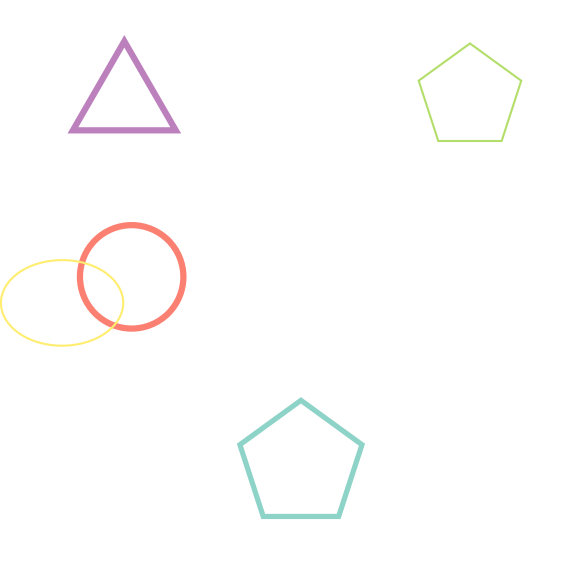[{"shape": "pentagon", "thickness": 2.5, "radius": 0.56, "center": [0.521, 0.195]}, {"shape": "circle", "thickness": 3, "radius": 0.45, "center": [0.228, 0.52]}, {"shape": "pentagon", "thickness": 1, "radius": 0.47, "center": [0.814, 0.831]}, {"shape": "triangle", "thickness": 3, "radius": 0.51, "center": [0.215, 0.825]}, {"shape": "oval", "thickness": 1, "radius": 0.53, "center": [0.107, 0.475]}]